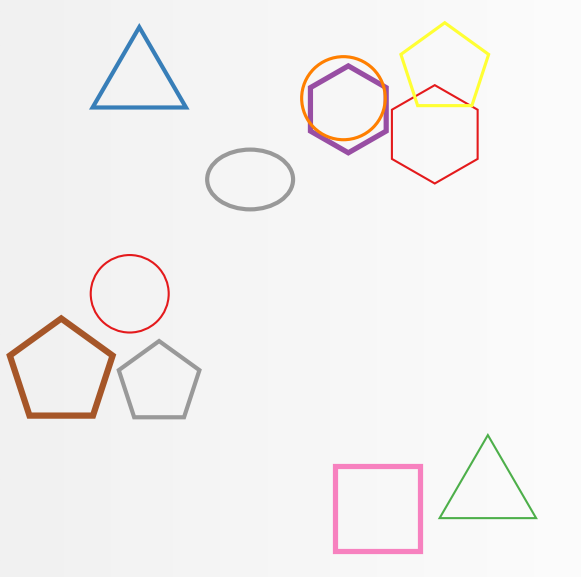[{"shape": "circle", "thickness": 1, "radius": 0.34, "center": [0.223, 0.49]}, {"shape": "hexagon", "thickness": 1, "radius": 0.43, "center": [0.748, 0.767]}, {"shape": "triangle", "thickness": 2, "radius": 0.46, "center": [0.24, 0.859]}, {"shape": "triangle", "thickness": 1, "radius": 0.48, "center": [0.839, 0.15]}, {"shape": "hexagon", "thickness": 2.5, "radius": 0.38, "center": [0.599, 0.81]}, {"shape": "circle", "thickness": 1.5, "radius": 0.36, "center": [0.591, 0.829]}, {"shape": "pentagon", "thickness": 1.5, "radius": 0.4, "center": [0.765, 0.88]}, {"shape": "pentagon", "thickness": 3, "radius": 0.46, "center": [0.105, 0.355]}, {"shape": "square", "thickness": 2.5, "radius": 0.37, "center": [0.649, 0.119]}, {"shape": "oval", "thickness": 2, "radius": 0.37, "center": [0.43, 0.688]}, {"shape": "pentagon", "thickness": 2, "radius": 0.36, "center": [0.274, 0.336]}]